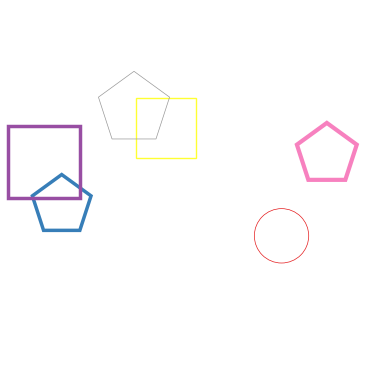[{"shape": "circle", "thickness": 0.5, "radius": 0.35, "center": [0.731, 0.387]}, {"shape": "pentagon", "thickness": 2.5, "radius": 0.4, "center": [0.16, 0.466]}, {"shape": "square", "thickness": 2.5, "radius": 0.47, "center": [0.113, 0.579]}, {"shape": "square", "thickness": 1, "radius": 0.39, "center": [0.432, 0.668]}, {"shape": "pentagon", "thickness": 3, "radius": 0.41, "center": [0.849, 0.599]}, {"shape": "pentagon", "thickness": 0.5, "radius": 0.49, "center": [0.348, 0.718]}]